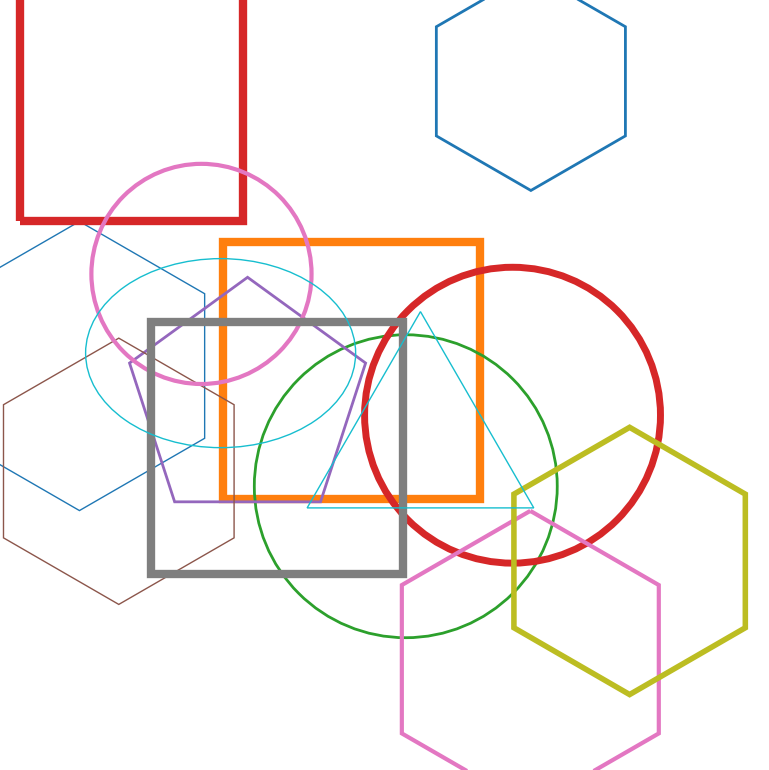[{"shape": "hexagon", "thickness": 0.5, "radius": 0.94, "center": [0.103, 0.525]}, {"shape": "hexagon", "thickness": 1, "radius": 0.71, "center": [0.689, 0.894]}, {"shape": "square", "thickness": 3, "radius": 0.84, "center": [0.457, 0.519]}, {"shape": "circle", "thickness": 1, "radius": 0.98, "center": [0.527, 0.369]}, {"shape": "circle", "thickness": 2.5, "radius": 0.96, "center": [0.666, 0.461]}, {"shape": "square", "thickness": 3, "radius": 0.72, "center": [0.171, 0.857]}, {"shape": "pentagon", "thickness": 1, "radius": 0.81, "center": [0.322, 0.479]}, {"shape": "hexagon", "thickness": 0.5, "radius": 0.86, "center": [0.154, 0.388]}, {"shape": "hexagon", "thickness": 1.5, "radius": 0.96, "center": [0.689, 0.144]}, {"shape": "circle", "thickness": 1.5, "radius": 0.71, "center": [0.262, 0.644]}, {"shape": "square", "thickness": 3, "radius": 0.82, "center": [0.36, 0.418]}, {"shape": "hexagon", "thickness": 2, "radius": 0.87, "center": [0.818, 0.272]}, {"shape": "oval", "thickness": 0.5, "radius": 0.88, "center": [0.287, 0.541]}, {"shape": "triangle", "thickness": 0.5, "radius": 0.85, "center": [0.546, 0.425]}]